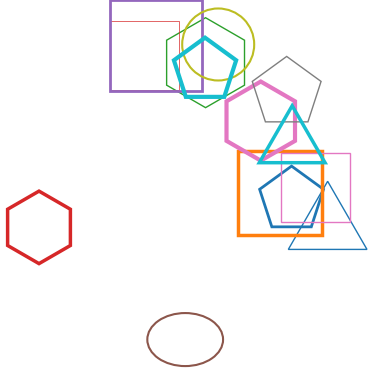[{"shape": "pentagon", "thickness": 2, "radius": 0.44, "center": [0.757, 0.481]}, {"shape": "triangle", "thickness": 1, "radius": 0.59, "center": [0.851, 0.411]}, {"shape": "square", "thickness": 2.5, "radius": 0.55, "center": [0.727, 0.499]}, {"shape": "hexagon", "thickness": 1, "radius": 0.58, "center": [0.534, 0.837]}, {"shape": "square", "thickness": 0.5, "radius": 0.44, "center": [0.375, 0.856]}, {"shape": "hexagon", "thickness": 2.5, "radius": 0.47, "center": [0.101, 0.409]}, {"shape": "square", "thickness": 2, "radius": 0.59, "center": [0.405, 0.881]}, {"shape": "oval", "thickness": 1.5, "radius": 0.49, "center": [0.481, 0.118]}, {"shape": "square", "thickness": 1, "radius": 0.45, "center": [0.819, 0.514]}, {"shape": "hexagon", "thickness": 3, "radius": 0.51, "center": [0.677, 0.685]}, {"shape": "pentagon", "thickness": 1, "radius": 0.47, "center": [0.745, 0.759]}, {"shape": "circle", "thickness": 1.5, "radius": 0.47, "center": [0.567, 0.884]}, {"shape": "triangle", "thickness": 2.5, "radius": 0.49, "center": [0.759, 0.627]}, {"shape": "pentagon", "thickness": 3, "radius": 0.43, "center": [0.533, 0.817]}]